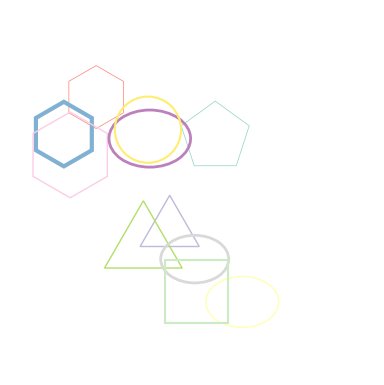[{"shape": "pentagon", "thickness": 0.5, "radius": 0.46, "center": [0.559, 0.645]}, {"shape": "oval", "thickness": 1, "radius": 0.47, "center": [0.629, 0.216]}, {"shape": "triangle", "thickness": 1, "radius": 0.44, "center": [0.441, 0.404]}, {"shape": "hexagon", "thickness": 0.5, "radius": 0.41, "center": [0.25, 0.748]}, {"shape": "hexagon", "thickness": 3, "radius": 0.42, "center": [0.166, 0.652]}, {"shape": "triangle", "thickness": 1, "radius": 0.58, "center": [0.372, 0.362]}, {"shape": "hexagon", "thickness": 1, "radius": 0.56, "center": [0.182, 0.598]}, {"shape": "oval", "thickness": 2, "radius": 0.44, "center": [0.506, 0.327]}, {"shape": "oval", "thickness": 2, "radius": 0.53, "center": [0.389, 0.64]}, {"shape": "square", "thickness": 1.5, "radius": 0.41, "center": [0.51, 0.242]}, {"shape": "circle", "thickness": 1.5, "radius": 0.43, "center": [0.384, 0.663]}]